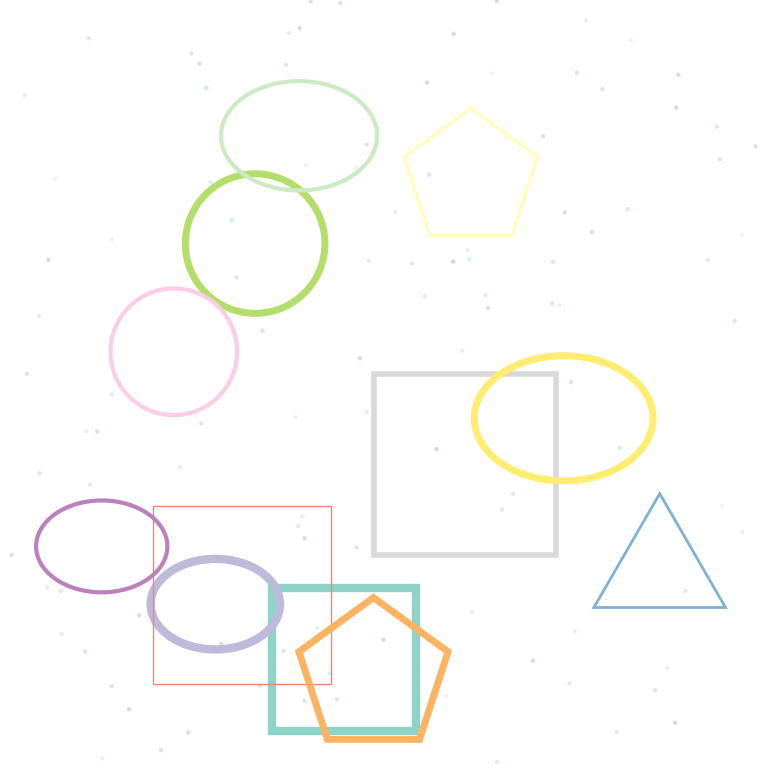[{"shape": "square", "thickness": 3, "radius": 0.46, "center": [0.447, 0.143]}, {"shape": "pentagon", "thickness": 1, "radius": 0.46, "center": [0.611, 0.768]}, {"shape": "oval", "thickness": 3, "radius": 0.42, "center": [0.28, 0.215]}, {"shape": "square", "thickness": 0.5, "radius": 0.58, "center": [0.314, 0.227]}, {"shape": "triangle", "thickness": 1, "radius": 0.49, "center": [0.857, 0.26]}, {"shape": "pentagon", "thickness": 2.5, "radius": 0.51, "center": [0.485, 0.122]}, {"shape": "circle", "thickness": 2.5, "radius": 0.45, "center": [0.331, 0.684]}, {"shape": "circle", "thickness": 1.5, "radius": 0.41, "center": [0.226, 0.543]}, {"shape": "square", "thickness": 2, "radius": 0.59, "center": [0.604, 0.397]}, {"shape": "oval", "thickness": 1.5, "radius": 0.43, "center": [0.132, 0.29]}, {"shape": "oval", "thickness": 1.5, "radius": 0.51, "center": [0.388, 0.824]}, {"shape": "oval", "thickness": 2.5, "radius": 0.58, "center": [0.732, 0.457]}]